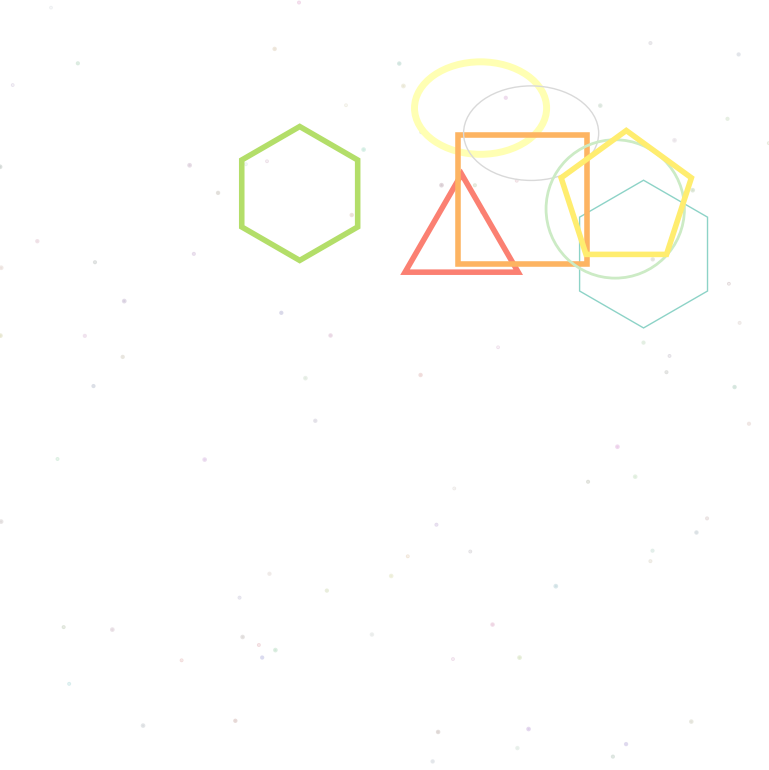[{"shape": "hexagon", "thickness": 0.5, "radius": 0.48, "center": [0.836, 0.67]}, {"shape": "oval", "thickness": 2.5, "radius": 0.43, "center": [0.624, 0.86]}, {"shape": "triangle", "thickness": 2, "radius": 0.42, "center": [0.6, 0.689]}, {"shape": "square", "thickness": 2, "radius": 0.42, "center": [0.679, 0.741]}, {"shape": "hexagon", "thickness": 2, "radius": 0.43, "center": [0.389, 0.749]}, {"shape": "oval", "thickness": 0.5, "radius": 0.44, "center": [0.69, 0.827]}, {"shape": "circle", "thickness": 1, "radius": 0.45, "center": [0.799, 0.729]}, {"shape": "pentagon", "thickness": 2, "radius": 0.44, "center": [0.813, 0.742]}]